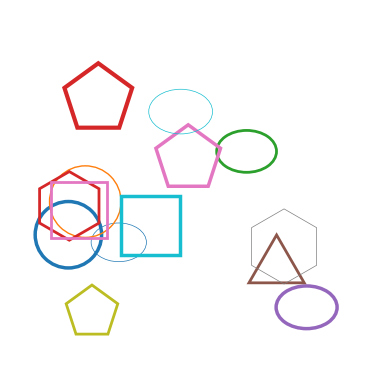[{"shape": "oval", "thickness": 0.5, "radius": 0.36, "center": [0.309, 0.371]}, {"shape": "circle", "thickness": 2.5, "radius": 0.43, "center": [0.178, 0.39]}, {"shape": "circle", "thickness": 1, "radius": 0.46, "center": [0.222, 0.476]}, {"shape": "oval", "thickness": 2, "radius": 0.39, "center": [0.64, 0.607]}, {"shape": "pentagon", "thickness": 3, "radius": 0.46, "center": [0.255, 0.743]}, {"shape": "hexagon", "thickness": 2, "radius": 0.45, "center": [0.18, 0.465]}, {"shape": "oval", "thickness": 2.5, "radius": 0.4, "center": [0.796, 0.202]}, {"shape": "triangle", "thickness": 2, "radius": 0.41, "center": [0.718, 0.307]}, {"shape": "pentagon", "thickness": 2.5, "radius": 0.44, "center": [0.489, 0.588]}, {"shape": "square", "thickness": 2, "radius": 0.37, "center": [0.205, 0.455]}, {"shape": "hexagon", "thickness": 0.5, "radius": 0.49, "center": [0.738, 0.36]}, {"shape": "pentagon", "thickness": 2, "radius": 0.35, "center": [0.239, 0.189]}, {"shape": "oval", "thickness": 0.5, "radius": 0.41, "center": [0.469, 0.71]}, {"shape": "square", "thickness": 2.5, "radius": 0.38, "center": [0.391, 0.415]}]